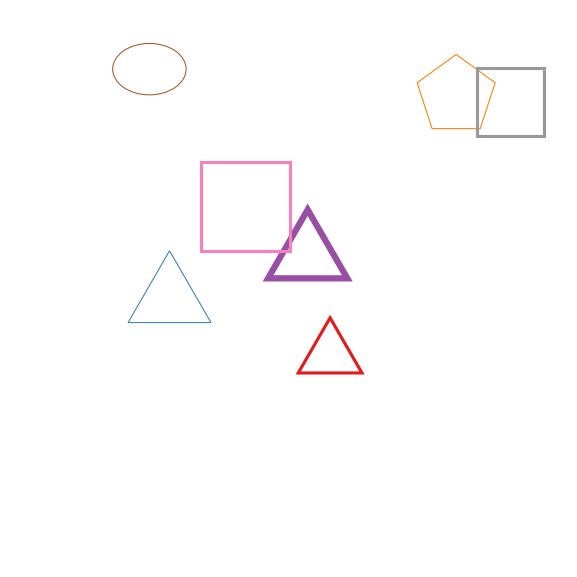[{"shape": "triangle", "thickness": 1.5, "radius": 0.32, "center": [0.572, 0.385]}, {"shape": "triangle", "thickness": 0.5, "radius": 0.41, "center": [0.294, 0.482]}, {"shape": "triangle", "thickness": 3, "radius": 0.4, "center": [0.533, 0.557]}, {"shape": "pentagon", "thickness": 0.5, "radius": 0.36, "center": [0.79, 0.834]}, {"shape": "oval", "thickness": 0.5, "radius": 0.32, "center": [0.259, 0.879]}, {"shape": "square", "thickness": 1.5, "radius": 0.38, "center": [0.425, 0.641]}, {"shape": "square", "thickness": 1.5, "radius": 0.29, "center": [0.884, 0.822]}]